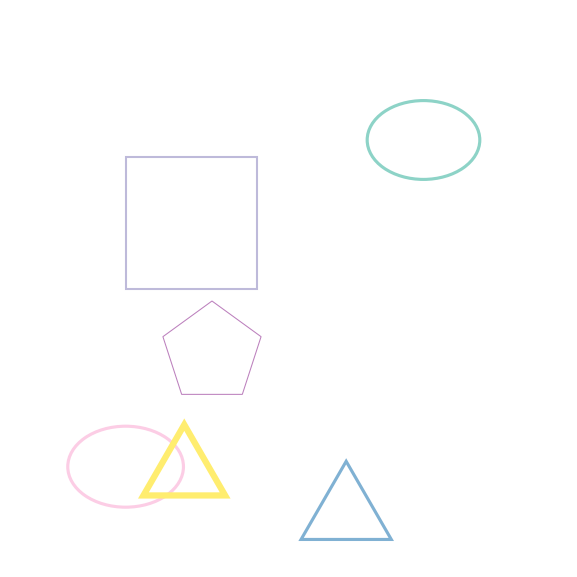[{"shape": "oval", "thickness": 1.5, "radius": 0.49, "center": [0.733, 0.757]}, {"shape": "square", "thickness": 1, "radius": 0.57, "center": [0.331, 0.613]}, {"shape": "triangle", "thickness": 1.5, "radius": 0.45, "center": [0.599, 0.11]}, {"shape": "oval", "thickness": 1.5, "radius": 0.5, "center": [0.218, 0.191]}, {"shape": "pentagon", "thickness": 0.5, "radius": 0.45, "center": [0.367, 0.389]}, {"shape": "triangle", "thickness": 3, "radius": 0.41, "center": [0.319, 0.182]}]